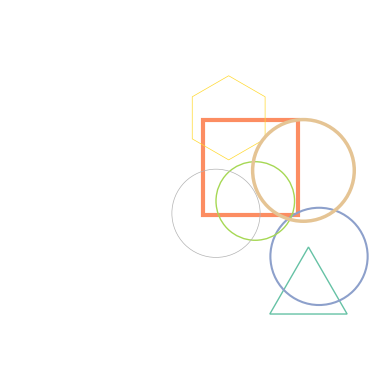[{"shape": "triangle", "thickness": 1, "radius": 0.58, "center": [0.801, 0.242]}, {"shape": "square", "thickness": 3, "radius": 0.62, "center": [0.651, 0.566]}, {"shape": "circle", "thickness": 1.5, "radius": 0.63, "center": [0.829, 0.334]}, {"shape": "circle", "thickness": 1, "radius": 0.51, "center": [0.663, 0.478]}, {"shape": "hexagon", "thickness": 0.5, "radius": 0.55, "center": [0.594, 0.694]}, {"shape": "circle", "thickness": 2.5, "radius": 0.66, "center": [0.788, 0.557]}, {"shape": "circle", "thickness": 0.5, "radius": 0.57, "center": [0.561, 0.446]}]